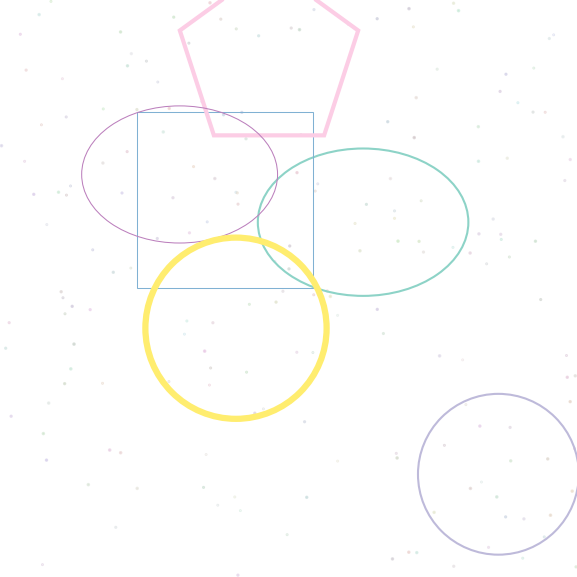[{"shape": "oval", "thickness": 1, "radius": 0.91, "center": [0.629, 0.614]}, {"shape": "circle", "thickness": 1, "radius": 0.7, "center": [0.863, 0.178]}, {"shape": "square", "thickness": 0.5, "radius": 0.76, "center": [0.39, 0.652]}, {"shape": "pentagon", "thickness": 2, "radius": 0.81, "center": [0.466, 0.896]}, {"shape": "oval", "thickness": 0.5, "radius": 0.85, "center": [0.311, 0.697]}, {"shape": "circle", "thickness": 3, "radius": 0.78, "center": [0.409, 0.431]}]